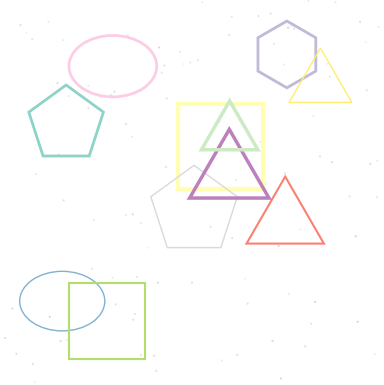[{"shape": "pentagon", "thickness": 2, "radius": 0.51, "center": [0.172, 0.677]}, {"shape": "square", "thickness": 3, "radius": 0.55, "center": [0.573, 0.62]}, {"shape": "hexagon", "thickness": 2, "radius": 0.43, "center": [0.745, 0.859]}, {"shape": "triangle", "thickness": 1.5, "radius": 0.58, "center": [0.741, 0.425]}, {"shape": "oval", "thickness": 1, "radius": 0.55, "center": [0.162, 0.218]}, {"shape": "square", "thickness": 1.5, "radius": 0.49, "center": [0.278, 0.167]}, {"shape": "oval", "thickness": 2, "radius": 0.57, "center": [0.293, 0.828]}, {"shape": "pentagon", "thickness": 1, "radius": 0.59, "center": [0.504, 0.452]}, {"shape": "triangle", "thickness": 2.5, "radius": 0.59, "center": [0.596, 0.545]}, {"shape": "triangle", "thickness": 2.5, "radius": 0.42, "center": [0.596, 0.653]}, {"shape": "triangle", "thickness": 1, "radius": 0.47, "center": [0.832, 0.781]}]